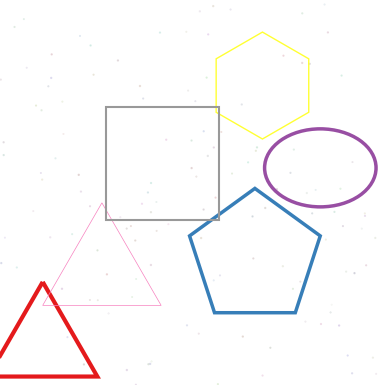[{"shape": "triangle", "thickness": 3, "radius": 0.82, "center": [0.111, 0.104]}, {"shape": "pentagon", "thickness": 2.5, "radius": 0.89, "center": [0.662, 0.332]}, {"shape": "oval", "thickness": 2.5, "radius": 0.72, "center": [0.832, 0.564]}, {"shape": "hexagon", "thickness": 1, "radius": 0.69, "center": [0.682, 0.778]}, {"shape": "triangle", "thickness": 0.5, "radius": 0.89, "center": [0.265, 0.296]}, {"shape": "square", "thickness": 1.5, "radius": 0.73, "center": [0.422, 0.575]}]